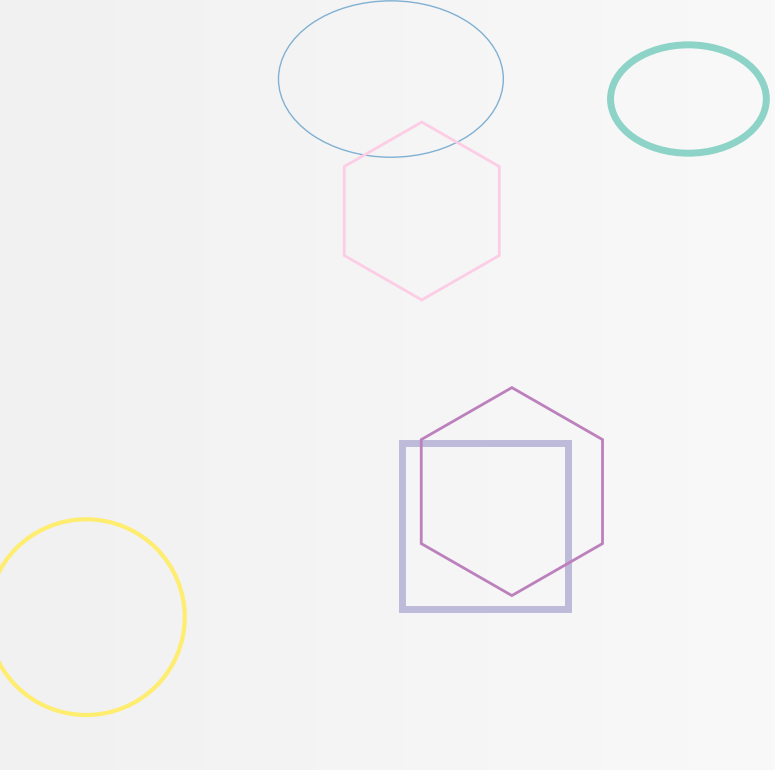[{"shape": "oval", "thickness": 2.5, "radius": 0.5, "center": [0.888, 0.871]}, {"shape": "square", "thickness": 2.5, "radius": 0.54, "center": [0.626, 0.317]}, {"shape": "oval", "thickness": 0.5, "radius": 0.73, "center": [0.504, 0.897]}, {"shape": "hexagon", "thickness": 1, "radius": 0.58, "center": [0.544, 0.726]}, {"shape": "hexagon", "thickness": 1, "radius": 0.68, "center": [0.66, 0.362]}, {"shape": "circle", "thickness": 1.5, "radius": 0.64, "center": [0.111, 0.199]}]